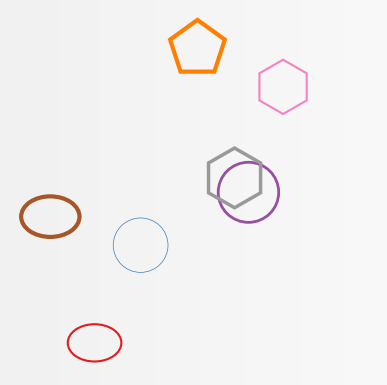[{"shape": "oval", "thickness": 1.5, "radius": 0.35, "center": [0.244, 0.109]}, {"shape": "circle", "thickness": 0.5, "radius": 0.35, "center": [0.363, 0.363]}, {"shape": "circle", "thickness": 2, "radius": 0.39, "center": [0.641, 0.5]}, {"shape": "pentagon", "thickness": 3, "radius": 0.37, "center": [0.51, 0.874]}, {"shape": "oval", "thickness": 3, "radius": 0.38, "center": [0.13, 0.437]}, {"shape": "hexagon", "thickness": 1.5, "radius": 0.35, "center": [0.73, 0.774]}, {"shape": "hexagon", "thickness": 2.5, "radius": 0.39, "center": [0.605, 0.538]}]